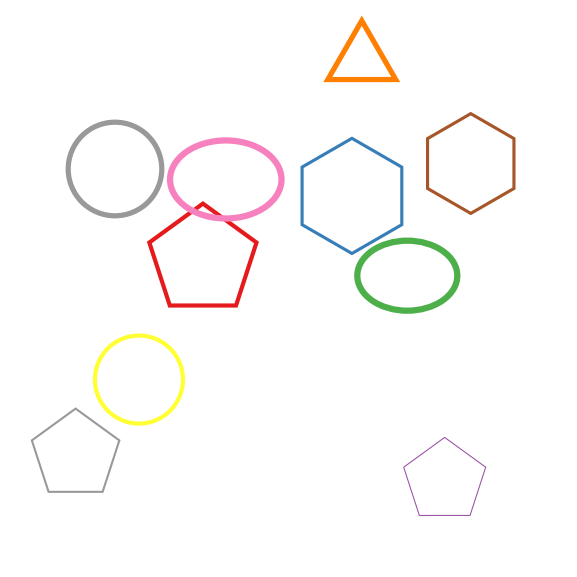[{"shape": "pentagon", "thickness": 2, "radius": 0.49, "center": [0.351, 0.549]}, {"shape": "hexagon", "thickness": 1.5, "radius": 0.5, "center": [0.609, 0.66]}, {"shape": "oval", "thickness": 3, "radius": 0.43, "center": [0.705, 0.522]}, {"shape": "pentagon", "thickness": 0.5, "radius": 0.37, "center": [0.77, 0.167]}, {"shape": "triangle", "thickness": 2.5, "radius": 0.34, "center": [0.626, 0.895]}, {"shape": "circle", "thickness": 2, "radius": 0.38, "center": [0.241, 0.342]}, {"shape": "hexagon", "thickness": 1.5, "radius": 0.43, "center": [0.815, 0.716]}, {"shape": "oval", "thickness": 3, "radius": 0.48, "center": [0.391, 0.688]}, {"shape": "circle", "thickness": 2.5, "radius": 0.41, "center": [0.199, 0.707]}, {"shape": "pentagon", "thickness": 1, "radius": 0.4, "center": [0.131, 0.212]}]